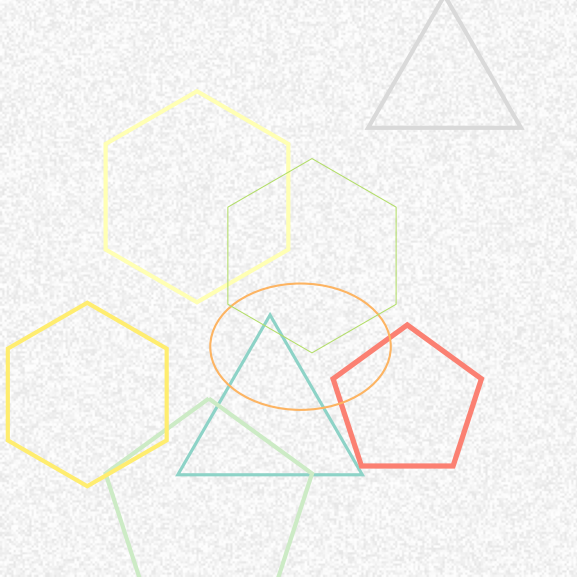[{"shape": "triangle", "thickness": 1.5, "radius": 0.92, "center": [0.468, 0.269]}, {"shape": "hexagon", "thickness": 2, "radius": 0.91, "center": [0.341, 0.658]}, {"shape": "pentagon", "thickness": 2.5, "radius": 0.68, "center": [0.705, 0.301]}, {"shape": "oval", "thickness": 1, "radius": 0.78, "center": [0.52, 0.399]}, {"shape": "hexagon", "thickness": 0.5, "radius": 0.84, "center": [0.54, 0.556]}, {"shape": "triangle", "thickness": 2, "radius": 0.76, "center": [0.77, 0.854]}, {"shape": "pentagon", "thickness": 2, "radius": 0.94, "center": [0.362, 0.121]}, {"shape": "hexagon", "thickness": 2, "radius": 0.79, "center": [0.151, 0.316]}]